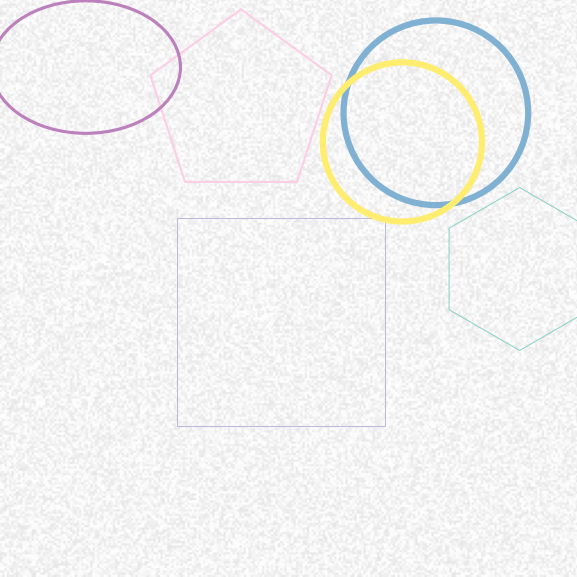[{"shape": "hexagon", "thickness": 0.5, "radius": 0.71, "center": [0.9, 0.533]}, {"shape": "square", "thickness": 0.5, "radius": 0.9, "center": [0.486, 0.442]}, {"shape": "circle", "thickness": 3, "radius": 0.8, "center": [0.755, 0.804]}, {"shape": "pentagon", "thickness": 1, "radius": 0.83, "center": [0.417, 0.818]}, {"shape": "oval", "thickness": 1.5, "radius": 0.82, "center": [0.149, 0.883]}, {"shape": "circle", "thickness": 3, "radius": 0.69, "center": [0.697, 0.753]}]